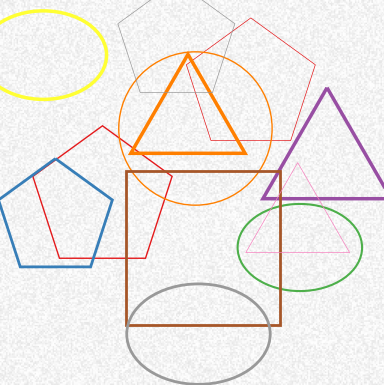[{"shape": "pentagon", "thickness": 0.5, "radius": 0.88, "center": [0.652, 0.777]}, {"shape": "pentagon", "thickness": 1, "radius": 0.95, "center": [0.266, 0.483]}, {"shape": "pentagon", "thickness": 2, "radius": 0.78, "center": [0.144, 0.433]}, {"shape": "oval", "thickness": 1.5, "radius": 0.81, "center": [0.779, 0.357]}, {"shape": "triangle", "thickness": 2.5, "radius": 0.96, "center": [0.849, 0.58]}, {"shape": "triangle", "thickness": 2.5, "radius": 0.86, "center": [0.488, 0.687]}, {"shape": "circle", "thickness": 1, "radius": 1.0, "center": [0.508, 0.666]}, {"shape": "oval", "thickness": 2.5, "radius": 0.82, "center": [0.113, 0.857]}, {"shape": "square", "thickness": 2, "radius": 1.0, "center": [0.527, 0.356]}, {"shape": "triangle", "thickness": 0.5, "radius": 0.78, "center": [0.773, 0.422]}, {"shape": "oval", "thickness": 2, "radius": 0.93, "center": [0.516, 0.132]}, {"shape": "pentagon", "thickness": 0.5, "radius": 0.8, "center": [0.458, 0.889]}]